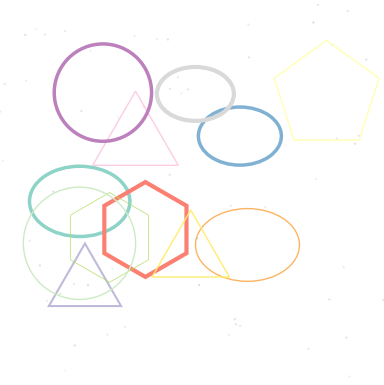[{"shape": "oval", "thickness": 2.5, "radius": 0.65, "center": [0.207, 0.477]}, {"shape": "pentagon", "thickness": 1, "radius": 0.72, "center": [0.848, 0.752]}, {"shape": "triangle", "thickness": 1.5, "radius": 0.54, "center": [0.221, 0.259]}, {"shape": "hexagon", "thickness": 3, "radius": 0.62, "center": [0.378, 0.404]}, {"shape": "oval", "thickness": 2.5, "radius": 0.54, "center": [0.623, 0.647]}, {"shape": "oval", "thickness": 1, "radius": 0.67, "center": [0.643, 0.364]}, {"shape": "hexagon", "thickness": 0.5, "radius": 0.58, "center": [0.284, 0.383]}, {"shape": "triangle", "thickness": 1, "radius": 0.64, "center": [0.352, 0.635]}, {"shape": "oval", "thickness": 3, "radius": 0.5, "center": [0.507, 0.756]}, {"shape": "circle", "thickness": 2.5, "radius": 0.63, "center": [0.267, 0.759]}, {"shape": "circle", "thickness": 1, "radius": 0.73, "center": [0.206, 0.368]}, {"shape": "triangle", "thickness": 1, "radius": 0.58, "center": [0.495, 0.338]}]